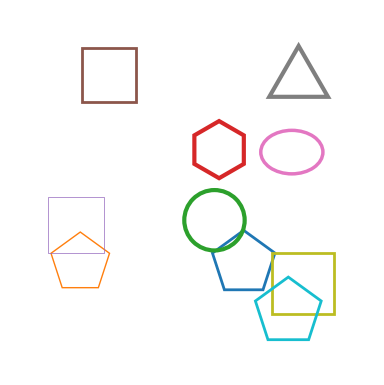[{"shape": "pentagon", "thickness": 2, "radius": 0.43, "center": [0.633, 0.316]}, {"shape": "pentagon", "thickness": 1, "radius": 0.4, "center": [0.209, 0.317]}, {"shape": "circle", "thickness": 3, "radius": 0.39, "center": [0.557, 0.428]}, {"shape": "hexagon", "thickness": 3, "radius": 0.37, "center": [0.569, 0.611]}, {"shape": "square", "thickness": 0.5, "radius": 0.36, "center": [0.198, 0.417]}, {"shape": "square", "thickness": 2, "radius": 0.35, "center": [0.282, 0.805]}, {"shape": "oval", "thickness": 2.5, "radius": 0.4, "center": [0.758, 0.605]}, {"shape": "triangle", "thickness": 3, "radius": 0.44, "center": [0.776, 0.793]}, {"shape": "square", "thickness": 2, "radius": 0.4, "center": [0.786, 0.263]}, {"shape": "pentagon", "thickness": 2, "radius": 0.45, "center": [0.749, 0.19]}]